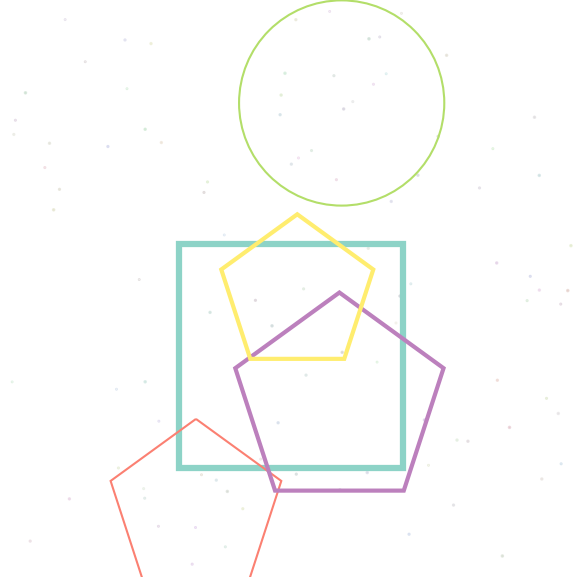[{"shape": "square", "thickness": 3, "radius": 0.97, "center": [0.503, 0.382]}, {"shape": "pentagon", "thickness": 1, "radius": 0.78, "center": [0.339, 0.118]}, {"shape": "circle", "thickness": 1, "radius": 0.89, "center": [0.592, 0.821]}, {"shape": "pentagon", "thickness": 2, "radius": 0.95, "center": [0.588, 0.303]}, {"shape": "pentagon", "thickness": 2, "radius": 0.69, "center": [0.515, 0.49]}]